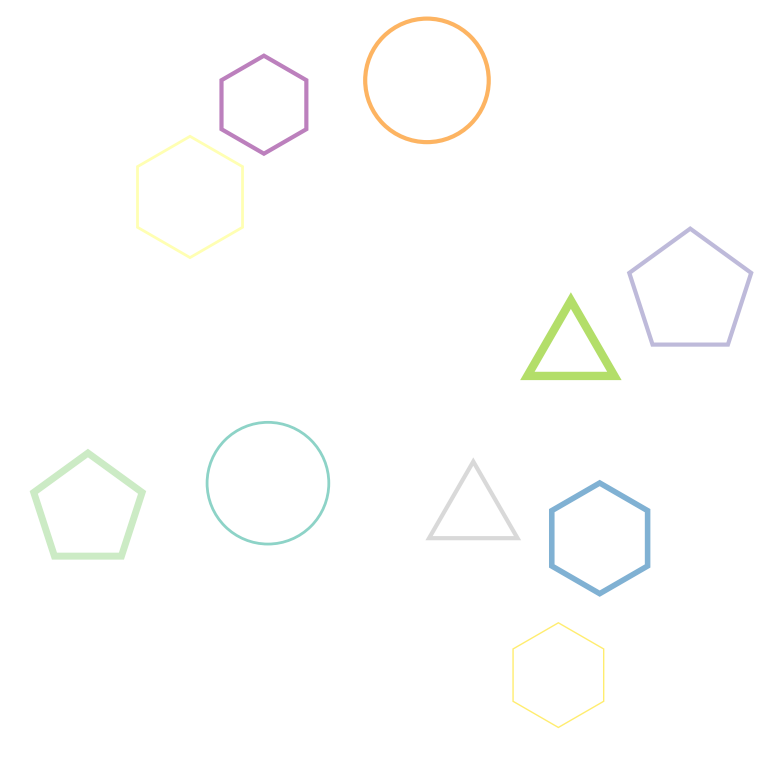[{"shape": "circle", "thickness": 1, "radius": 0.4, "center": [0.348, 0.372]}, {"shape": "hexagon", "thickness": 1, "radius": 0.39, "center": [0.247, 0.744]}, {"shape": "pentagon", "thickness": 1.5, "radius": 0.42, "center": [0.896, 0.62]}, {"shape": "hexagon", "thickness": 2, "radius": 0.36, "center": [0.779, 0.301]}, {"shape": "circle", "thickness": 1.5, "radius": 0.4, "center": [0.555, 0.896]}, {"shape": "triangle", "thickness": 3, "radius": 0.33, "center": [0.741, 0.544]}, {"shape": "triangle", "thickness": 1.5, "radius": 0.33, "center": [0.615, 0.334]}, {"shape": "hexagon", "thickness": 1.5, "radius": 0.32, "center": [0.343, 0.864]}, {"shape": "pentagon", "thickness": 2.5, "radius": 0.37, "center": [0.114, 0.338]}, {"shape": "hexagon", "thickness": 0.5, "radius": 0.34, "center": [0.725, 0.123]}]